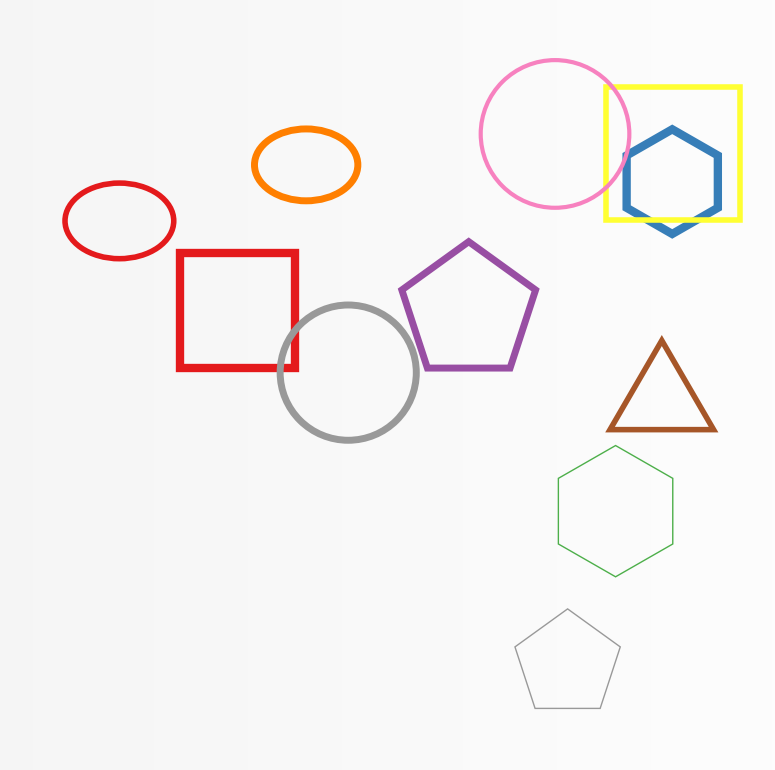[{"shape": "oval", "thickness": 2, "radius": 0.35, "center": [0.154, 0.713]}, {"shape": "square", "thickness": 3, "radius": 0.37, "center": [0.306, 0.597]}, {"shape": "hexagon", "thickness": 3, "radius": 0.34, "center": [0.867, 0.764]}, {"shape": "hexagon", "thickness": 0.5, "radius": 0.43, "center": [0.794, 0.336]}, {"shape": "pentagon", "thickness": 2.5, "radius": 0.45, "center": [0.605, 0.595]}, {"shape": "oval", "thickness": 2.5, "radius": 0.33, "center": [0.395, 0.786]}, {"shape": "square", "thickness": 2, "radius": 0.43, "center": [0.868, 0.8]}, {"shape": "triangle", "thickness": 2, "radius": 0.39, "center": [0.854, 0.481]}, {"shape": "circle", "thickness": 1.5, "radius": 0.48, "center": [0.716, 0.826]}, {"shape": "circle", "thickness": 2.5, "radius": 0.44, "center": [0.449, 0.516]}, {"shape": "pentagon", "thickness": 0.5, "radius": 0.36, "center": [0.732, 0.138]}]